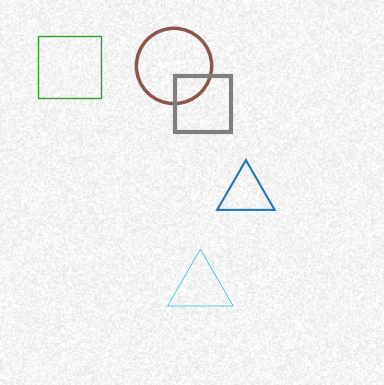[{"shape": "triangle", "thickness": 1.5, "radius": 0.43, "center": [0.639, 0.498]}, {"shape": "square", "thickness": 1, "radius": 0.41, "center": [0.181, 0.826]}, {"shape": "circle", "thickness": 2.5, "radius": 0.49, "center": [0.452, 0.829]}, {"shape": "square", "thickness": 3, "radius": 0.36, "center": [0.528, 0.73]}, {"shape": "triangle", "thickness": 0.5, "radius": 0.49, "center": [0.52, 0.254]}]